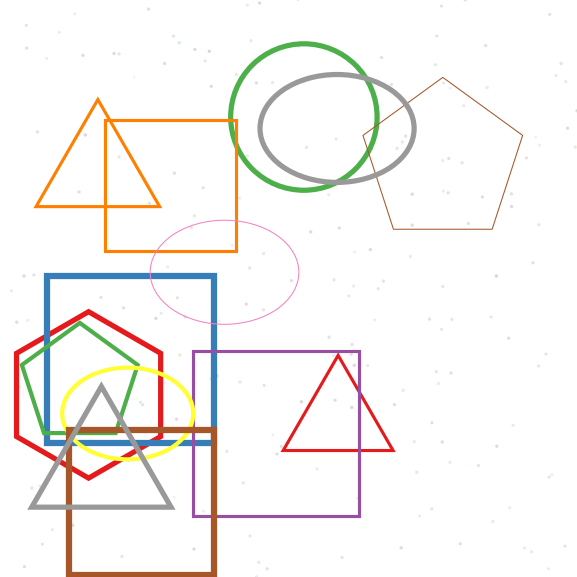[{"shape": "hexagon", "thickness": 2.5, "radius": 0.72, "center": [0.153, 0.315]}, {"shape": "triangle", "thickness": 1.5, "radius": 0.55, "center": [0.585, 0.274]}, {"shape": "square", "thickness": 3, "radius": 0.72, "center": [0.226, 0.377]}, {"shape": "pentagon", "thickness": 2, "radius": 0.53, "center": [0.138, 0.335]}, {"shape": "circle", "thickness": 2.5, "radius": 0.63, "center": [0.526, 0.796]}, {"shape": "square", "thickness": 1.5, "radius": 0.72, "center": [0.478, 0.249]}, {"shape": "triangle", "thickness": 1.5, "radius": 0.62, "center": [0.169, 0.703]}, {"shape": "square", "thickness": 1.5, "radius": 0.57, "center": [0.295, 0.678]}, {"shape": "oval", "thickness": 2, "radius": 0.57, "center": [0.221, 0.283]}, {"shape": "pentagon", "thickness": 0.5, "radius": 0.73, "center": [0.767, 0.72]}, {"shape": "square", "thickness": 3, "radius": 0.63, "center": [0.245, 0.129]}, {"shape": "oval", "thickness": 0.5, "radius": 0.64, "center": [0.389, 0.528]}, {"shape": "triangle", "thickness": 2.5, "radius": 0.7, "center": [0.176, 0.191]}, {"shape": "oval", "thickness": 2.5, "radius": 0.67, "center": [0.584, 0.777]}]